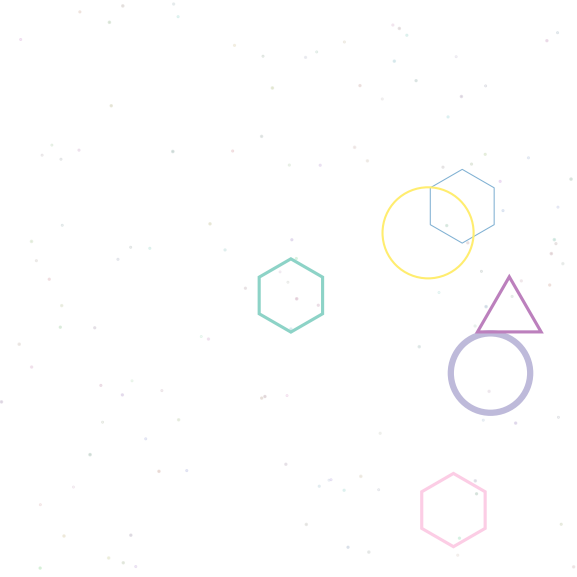[{"shape": "hexagon", "thickness": 1.5, "radius": 0.32, "center": [0.504, 0.488]}, {"shape": "circle", "thickness": 3, "radius": 0.34, "center": [0.849, 0.353]}, {"shape": "hexagon", "thickness": 0.5, "radius": 0.32, "center": [0.8, 0.642]}, {"shape": "hexagon", "thickness": 1.5, "radius": 0.32, "center": [0.785, 0.116]}, {"shape": "triangle", "thickness": 1.5, "radius": 0.32, "center": [0.882, 0.456]}, {"shape": "circle", "thickness": 1, "radius": 0.39, "center": [0.741, 0.596]}]